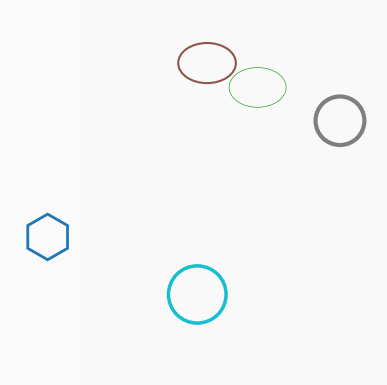[{"shape": "hexagon", "thickness": 2, "radius": 0.3, "center": [0.123, 0.385]}, {"shape": "oval", "thickness": 0.5, "radius": 0.37, "center": [0.665, 0.773]}, {"shape": "oval", "thickness": 1.5, "radius": 0.37, "center": [0.534, 0.836]}, {"shape": "circle", "thickness": 3, "radius": 0.32, "center": [0.877, 0.686]}, {"shape": "circle", "thickness": 2.5, "radius": 0.37, "center": [0.509, 0.235]}]